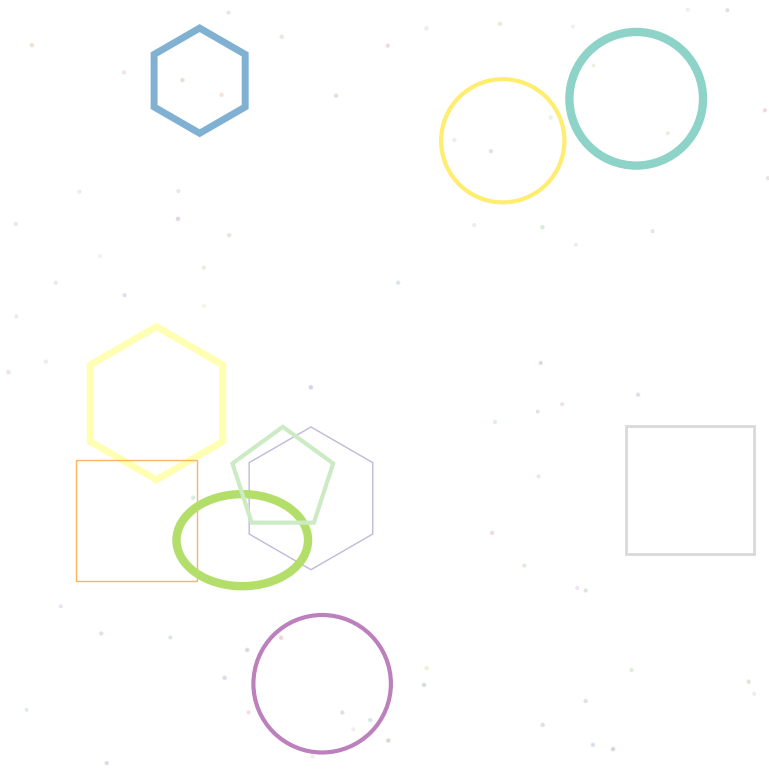[{"shape": "circle", "thickness": 3, "radius": 0.43, "center": [0.826, 0.872]}, {"shape": "hexagon", "thickness": 2.5, "radius": 0.5, "center": [0.203, 0.476]}, {"shape": "hexagon", "thickness": 0.5, "radius": 0.46, "center": [0.404, 0.353]}, {"shape": "hexagon", "thickness": 2.5, "radius": 0.34, "center": [0.259, 0.895]}, {"shape": "square", "thickness": 0.5, "radius": 0.39, "center": [0.177, 0.324]}, {"shape": "oval", "thickness": 3, "radius": 0.43, "center": [0.315, 0.299]}, {"shape": "square", "thickness": 1, "radius": 0.41, "center": [0.896, 0.364]}, {"shape": "circle", "thickness": 1.5, "radius": 0.45, "center": [0.418, 0.112]}, {"shape": "pentagon", "thickness": 1.5, "radius": 0.34, "center": [0.367, 0.377]}, {"shape": "circle", "thickness": 1.5, "radius": 0.4, "center": [0.653, 0.817]}]